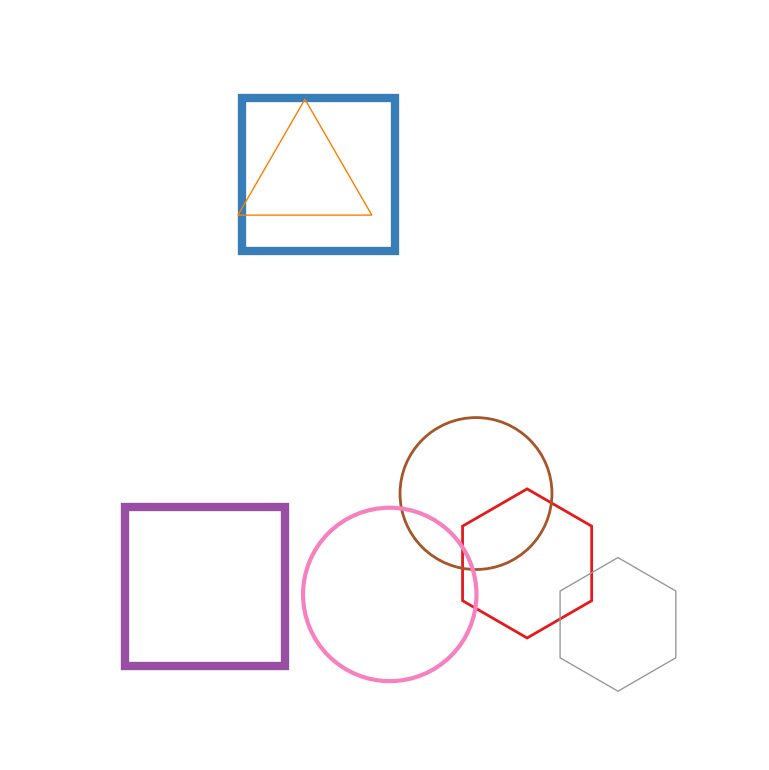[{"shape": "hexagon", "thickness": 1, "radius": 0.48, "center": [0.685, 0.268]}, {"shape": "square", "thickness": 3, "radius": 0.5, "center": [0.414, 0.773]}, {"shape": "square", "thickness": 3, "radius": 0.52, "center": [0.266, 0.238]}, {"shape": "triangle", "thickness": 0.5, "radius": 0.5, "center": [0.396, 0.771]}, {"shape": "circle", "thickness": 1, "radius": 0.49, "center": [0.618, 0.359]}, {"shape": "circle", "thickness": 1.5, "radius": 0.56, "center": [0.506, 0.228]}, {"shape": "hexagon", "thickness": 0.5, "radius": 0.43, "center": [0.803, 0.189]}]